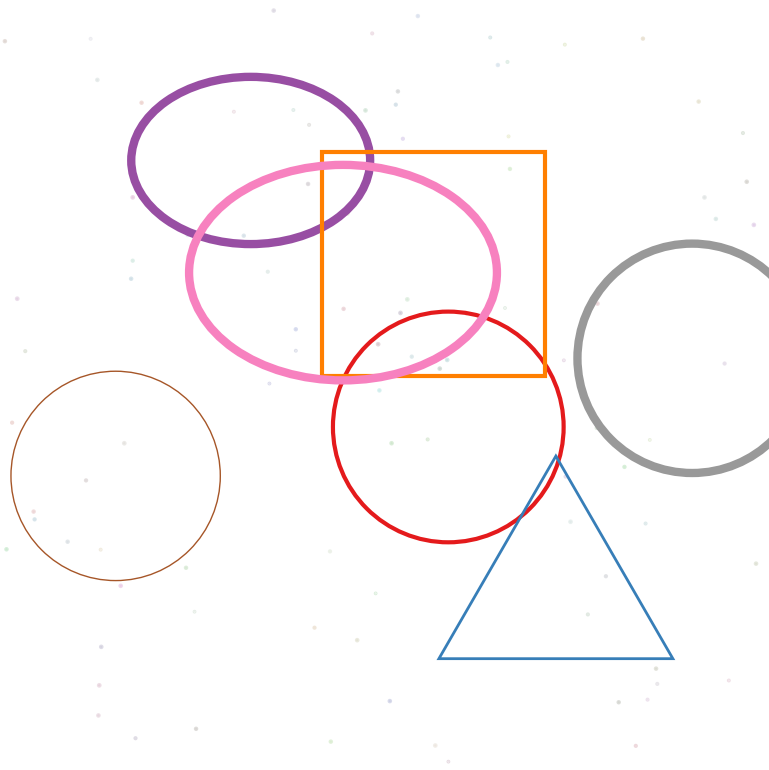[{"shape": "circle", "thickness": 1.5, "radius": 0.75, "center": [0.582, 0.446]}, {"shape": "triangle", "thickness": 1, "radius": 0.88, "center": [0.722, 0.232]}, {"shape": "oval", "thickness": 3, "radius": 0.78, "center": [0.326, 0.792]}, {"shape": "square", "thickness": 1.5, "radius": 0.73, "center": [0.563, 0.657]}, {"shape": "circle", "thickness": 0.5, "radius": 0.68, "center": [0.15, 0.382]}, {"shape": "oval", "thickness": 3, "radius": 1.0, "center": [0.445, 0.646]}, {"shape": "circle", "thickness": 3, "radius": 0.74, "center": [0.899, 0.535]}]